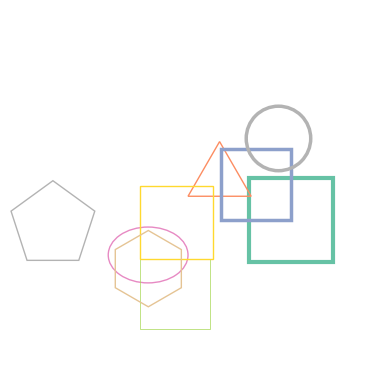[{"shape": "square", "thickness": 3, "radius": 0.55, "center": [0.755, 0.429]}, {"shape": "triangle", "thickness": 1, "radius": 0.47, "center": [0.57, 0.538]}, {"shape": "square", "thickness": 2.5, "radius": 0.46, "center": [0.665, 0.52]}, {"shape": "oval", "thickness": 1, "radius": 0.52, "center": [0.385, 0.338]}, {"shape": "square", "thickness": 0.5, "radius": 0.45, "center": [0.454, 0.237]}, {"shape": "square", "thickness": 1, "radius": 0.47, "center": [0.457, 0.423]}, {"shape": "hexagon", "thickness": 1, "radius": 0.5, "center": [0.385, 0.302]}, {"shape": "circle", "thickness": 2.5, "radius": 0.42, "center": [0.723, 0.64]}, {"shape": "pentagon", "thickness": 1, "radius": 0.57, "center": [0.137, 0.416]}]